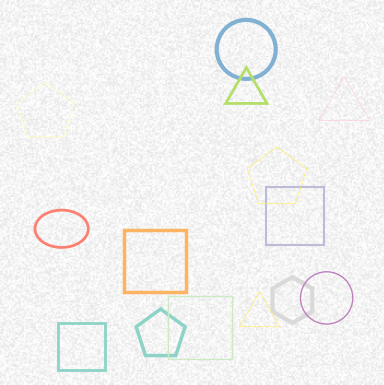[{"shape": "pentagon", "thickness": 2.5, "radius": 0.33, "center": [0.417, 0.131]}, {"shape": "square", "thickness": 2, "radius": 0.3, "center": [0.211, 0.1]}, {"shape": "pentagon", "thickness": 0.5, "radius": 0.39, "center": [0.119, 0.708]}, {"shape": "square", "thickness": 1.5, "radius": 0.37, "center": [0.766, 0.439]}, {"shape": "oval", "thickness": 2, "radius": 0.35, "center": [0.16, 0.406]}, {"shape": "circle", "thickness": 3, "radius": 0.38, "center": [0.639, 0.872]}, {"shape": "square", "thickness": 2.5, "radius": 0.4, "center": [0.402, 0.322]}, {"shape": "triangle", "thickness": 2, "radius": 0.31, "center": [0.64, 0.762]}, {"shape": "triangle", "thickness": 0.5, "radius": 0.38, "center": [0.894, 0.725]}, {"shape": "hexagon", "thickness": 3, "radius": 0.3, "center": [0.76, 0.221]}, {"shape": "circle", "thickness": 1, "radius": 0.34, "center": [0.848, 0.226]}, {"shape": "square", "thickness": 1, "radius": 0.41, "center": [0.52, 0.149]}, {"shape": "pentagon", "thickness": 0.5, "radius": 0.41, "center": [0.719, 0.537]}, {"shape": "triangle", "thickness": 0.5, "radius": 0.3, "center": [0.675, 0.182]}]